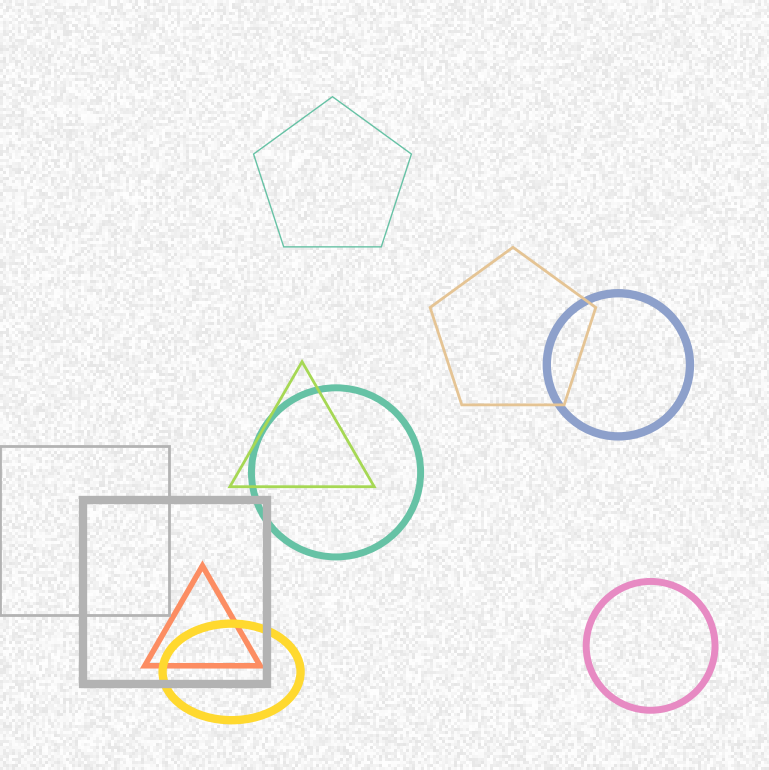[{"shape": "pentagon", "thickness": 0.5, "radius": 0.54, "center": [0.432, 0.767]}, {"shape": "circle", "thickness": 2.5, "radius": 0.55, "center": [0.436, 0.387]}, {"shape": "triangle", "thickness": 2, "radius": 0.43, "center": [0.263, 0.179]}, {"shape": "circle", "thickness": 3, "radius": 0.46, "center": [0.803, 0.526]}, {"shape": "circle", "thickness": 2.5, "radius": 0.42, "center": [0.845, 0.161]}, {"shape": "triangle", "thickness": 1, "radius": 0.54, "center": [0.392, 0.422]}, {"shape": "oval", "thickness": 3, "radius": 0.45, "center": [0.301, 0.127]}, {"shape": "pentagon", "thickness": 1, "radius": 0.57, "center": [0.666, 0.566]}, {"shape": "square", "thickness": 1, "radius": 0.55, "center": [0.11, 0.311]}, {"shape": "square", "thickness": 3, "radius": 0.6, "center": [0.227, 0.231]}]